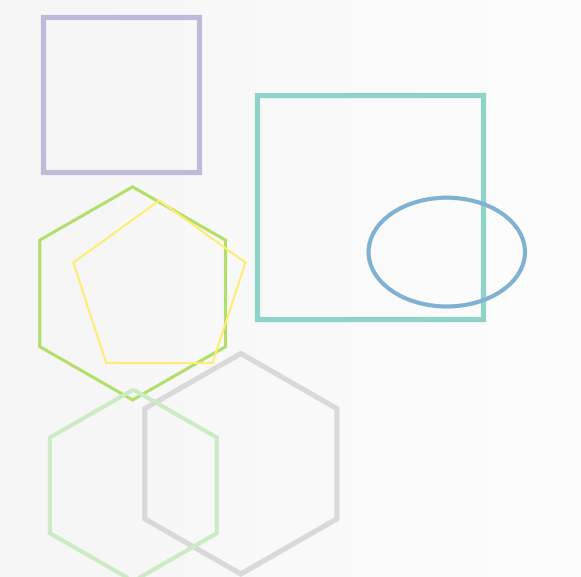[{"shape": "square", "thickness": 2.5, "radius": 0.97, "center": [0.637, 0.641]}, {"shape": "square", "thickness": 2.5, "radius": 0.67, "center": [0.208, 0.835]}, {"shape": "oval", "thickness": 2, "radius": 0.67, "center": [0.769, 0.563]}, {"shape": "hexagon", "thickness": 1.5, "radius": 0.92, "center": [0.228, 0.491]}, {"shape": "hexagon", "thickness": 2.5, "radius": 0.95, "center": [0.414, 0.196]}, {"shape": "hexagon", "thickness": 2, "radius": 0.83, "center": [0.229, 0.159]}, {"shape": "pentagon", "thickness": 1, "radius": 0.78, "center": [0.274, 0.496]}]